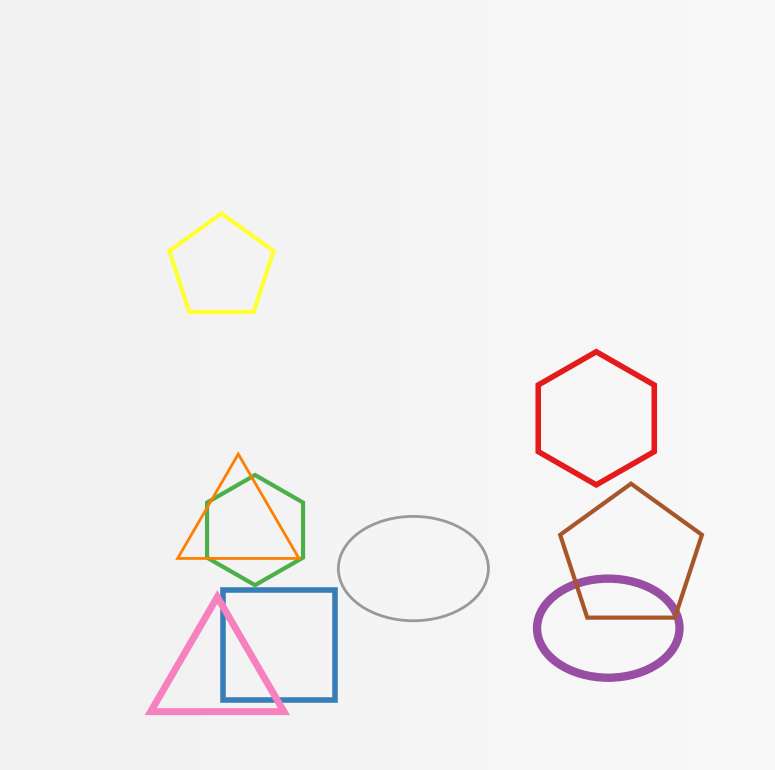[{"shape": "hexagon", "thickness": 2, "radius": 0.43, "center": [0.769, 0.457]}, {"shape": "square", "thickness": 2, "radius": 0.36, "center": [0.36, 0.162]}, {"shape": "hexagon", "thickness": 1.5, "radius": 0.36, "center": [0.329, 0.312]}, {"shape": "oval", "thickness": 3, "radius": 0.46, "center": [0.785, 0.184]}, {"shape": "triangle", "thickness": 1, "radius": 0.45, "center": [0.307, 0.32]}, {"shape": "pentagon", "thickness": 1.5, "radius": 0.35, "center": [0.286, 0.652]}, {"shape": "pentagon", "thickness": 1.5, "radius": 0.48, "center": [0.814, 0.276]}, {"shape": "triangle", "thickness": 2.5, "radius": 0.5, "center": [0.28, 0.125]}, {"shape": "oval", "thickness": 1, "radius": 0.48, "center": [0.533, 0.262]}]